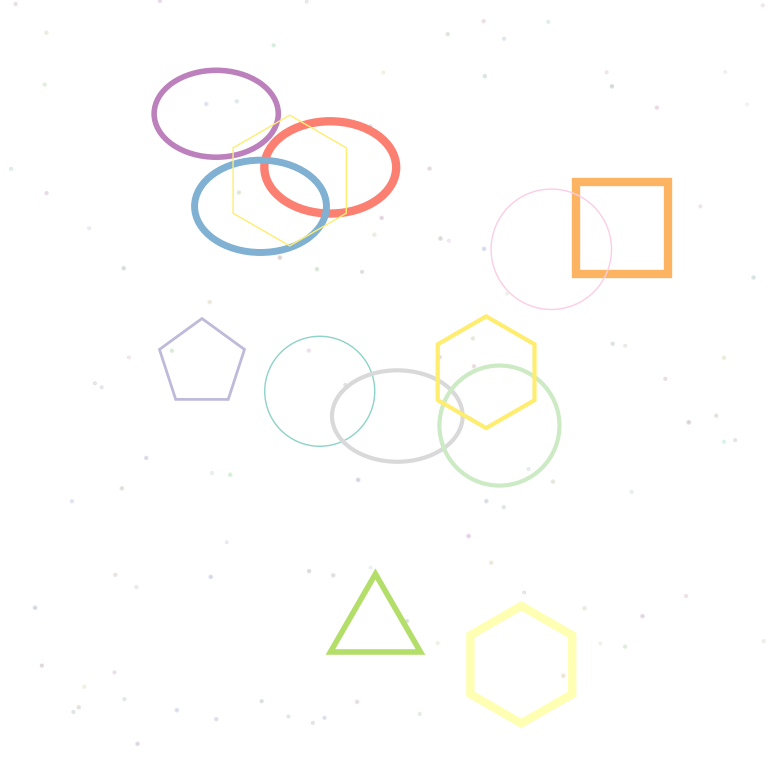[{"shape": "circle", "thickness": 0.5, "radius": 0.36, "center": [0.415, 0.492]}, {"shape": "hexagon", "thickness": 3, "radius": 0.38, "center": [0.677, 0.137]}, {"shape": "pentagon", "thickness": 1, "radius": 0.29, "center": [0.262, 0.528]}, {"shape": "oval", "thickness": 3, "radius": 0.43, "center": [0.429, 0.783]}, {"shape": "oval", "thickness": 2.5, "radius": 0.43, "center": [0.338, 0.732]}, {"shape": "square", "thickness": 3, "radius": 0.3, "center": [0.807, 0.704]}, {"shape": "triangle", "thickness": 2, "radius": 0.34, "center": [0.488, 0.187]}, {"shape": "circle", "thickness": 0.5, "radius": 0.39, "center": [0.716, 0.676]}, {"shape": "oval", "thickness": 1.5, "radius": 0.42, "center": [0.516, 0.46]}, {"shape": "oval", "thickness": 2, "radius": 0.4, "center": [0.281, 0.852]}, {"shape": "circle", "thickness": 1.5, "radius": 0.39, "center": [0.649, 0.447]}, {"shape": "hexagon", "thickness": 1.5, "radius": 0.36, "center": [0.631, 0.517]}, {"shape": "hexagon", "thickness": 0.5, "radius": 0.42, "center": [0.376, 0.766]}]